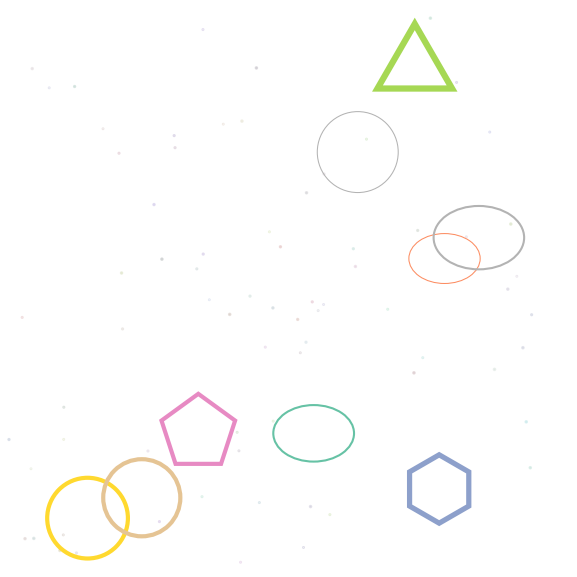[{"shape": "oval", "thickness": 1, "radius": 0.35, "center": [0.543, 0.249]}, {"shape": "oval", "thickness": 0.5, "radius": 0.31, "center": [0.77, 0.551]}, {"shape": "hexagon", "thickness": 2.5, "radius": 0.3, "center": [0.76, 0.152]}, {"shape": "pentagon", "thickness": 2, "radius": 0.34, "center": [0.343, 0.25]}, {"shape": "triangle", "thickness": 3, "radius": 0.37, "center": [0.718, 0.883]}, {"shape": "circle", "thickness": 2, "radius": 0.35, "center": [0.152, 0.102]}, {"shape": "circle", "thickness": 2, "radius": 0.33, "center": [0.246, 0.137]}, {"shape": "oval", "thickness": 1, "radius": 0.39, "center": [0.829, 0.588]}, {"shape": "circle", "thickness": 0.5, "radius": 0.35, "center": [0.619, 0.736]}]